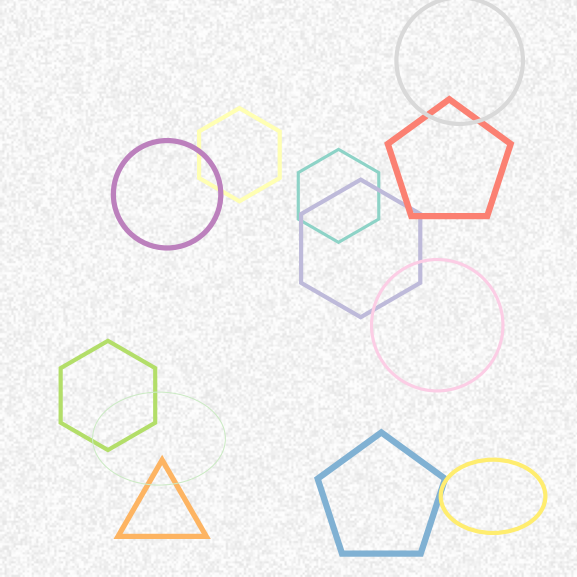[{"shape": "hexagon", "thickness": 1.5, "radius": 0.4, "center": [0.586, 0.66]}, {"shape": "hexagon", "thickness": 2, "radius": 0.4, "center": [0.415, 0.731]}, {"shape": "hexagon", "thickness": 2, "radius": 0.6, "center": [0.625, 0.569]}, {"shape": "pentagon", "thickness": 3, "radius": 0.56, "center": [0.778, 0.715]}, {"shape": "pentagon", "thickness": 3, "radius": 0.58, "center": [0.66, 0.134]}, {"shape": "triangle", "thickness": 2.5, "radius": 0.44, "center": [0.281, 0.114]}, {"shape": "hexagon", "thickness": 2, "radius": 0.47, "center": [0.187, 0.314]}, {"shape": "circle", "thickness": 1.5, "radius": 0.57, "center": [0.757, 0.436]}, {"shape": "circle", "thickness": 2, "radius": 0.55, "center": [0.796, 0.894]}, {"shape": "circle", "thickness": 2.5, "radius": 0.47, "center": [0.289, 0.663]}, {"shape": "oval", "thickness": 0.5, "radius": 0.57, "center": [0.275, 0.24]}, {"shape": "oval", "thickness": 2, "radius": 0.45, "center": [0.854, 0.14]}]